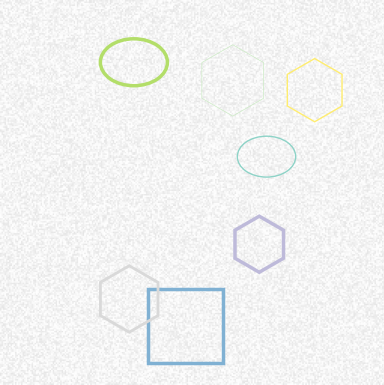[{"shape": "oval", "thickness": 1, "radius": 0.38, "center": [0.692, 0.593]}, {"shape": "hexagon", "thickness": 2.5, "radius": 0.36, "center": [0.673, 0.366]}, {"shape": "square", "thickness": 2.5, "radius": 0.48, "center": [0.482, 0.154]}, {"shape": "oval", "thickness": 2.5, "radius": 0.44, "center": [0.348, 0.838]}, {"shape": "hexagon", "thickness": 2, "radius": 0.43, "center": [0.336, 0.223]}, {"shape": "hexagon", "thickness": 0.5, "radius": 0.46, "center": [0.605, 0.791]}, {"shape": "hexagon", "thickness": 1, "radius": 0.41, "center": [0.817, 0.766]}]